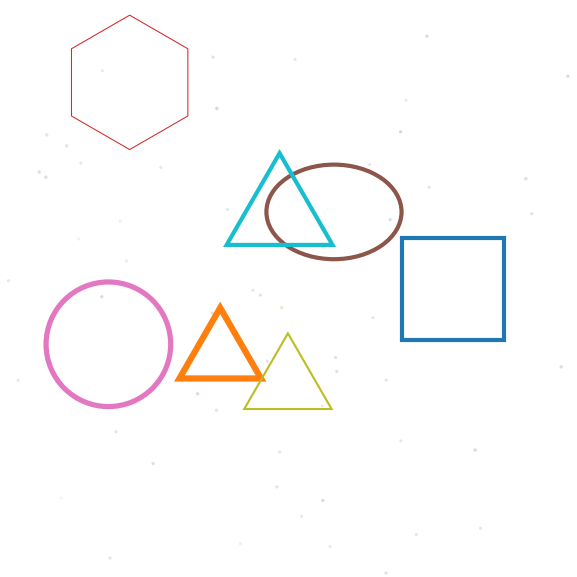[{"shape": "square", "thickness": 2, "radius": 0.44, "center": [0.785, 0.499]}, {"shape": "triangle", "thickness": 3, "radius": 0.41, "center": [0.381, 0.385]}, {"shape": "hexagon", "thickness": 0.5, "radius": 0.58, "center": [0.225, 0.857]}, {"shape": "oval", "thickness": 2, "radius": 0.59, "center": [0.578, 0.632]}, {"shape": "circle", "thickness": 2.5, "radius": 0.54, "center": [0.188, 0.403]}, {"shape": "triangle", "thickness": 1, "radius": 0.44, "center": [0.499, 0.335]}, {"shape": "triangle", "thickness": 2, "radius": 0.53, "center": [0.484, 0.628]}]